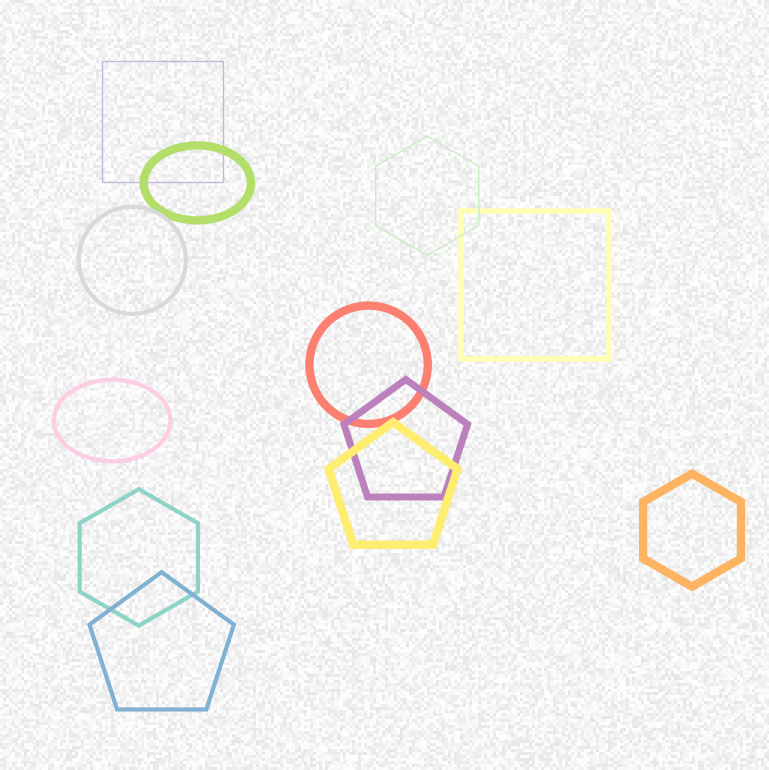[{"shape": "hexagon", "thickness": 1.5, "radius": 0.44, "center": [0.18, 0.276]}, {"shape": "square", "thickness": 2, "radius": 0.48, "center": [0.695, 0.63]}, {"shape": "square", "thickness": 0.5, "radius": 0.39, "center": [0.211, 0.842]}, {"shape": "circle", "thickness": 3, "radius": 0.38, "center": [0.479, 0.526]}, {"shape": "pentagon", "thickness": 1.5, "radius": 0.49, "center": [0.21, 0.158]}, {"shape": "hexagon", "thickness": 3, "radius": 0.37, "center": [0.899, 0.311]}, {"shape": "oval", "thickness": 3, "radius": 0.35, "center": [0.256, 0.762]}, {"shape": "oval", "thickness": 1.5, "radius": 0.38, "center": [0.146, 0.454]}, {"shape": "circle", "thickness": 1.5, "radius": 0.35, "center": [0.172, 0.662]}, {"shape": "pentagon", "thickness": 2.5, "radius": 0.42, "center": [0.527, 0.423]}, {"shape": "hexagon", "thickness": 0.5, "radius": 0.39, "center": [0.555, 0.746]}, {"shape": "pentagon", "thickness": 3, "radius": 0.44, "center": [0.511, 0.364]}]